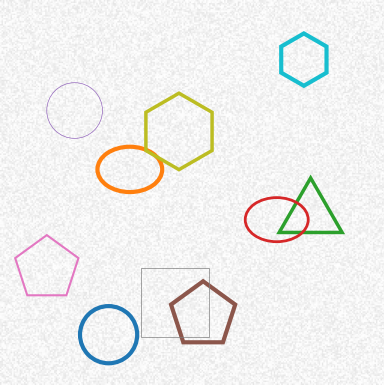[{"shape": "circle", "thickness": 3, "radius": 0.37, "center": [0.282, 0.131]}, {"shape": "oval", "thickness": 3, "radius": 0.42, "center": [0.337, 0.56]}, {"shape": "triangle", "thickness": 2.5, "radius": 0.47, "center": [0.807, 0.443]}, {"shape": "oval", "thickness": 2, "radius": 0.41, "center": [0.719, 0.429]}, {"shape": "circle", "thickness": 0.5, "radius": 0.36, "center": [0.194, 0.713]}, {"shape": "pentagon", "thickness": 3, "radius": 0.44, "center": [0.528, 0.182]}, {"shape": "pentagon", "thickness": 1.5, "radius": 0.43, "center": [0.122, 0.303]}, {"shape": "square", "thickness": 0.5, "radius": 0.45, "center": [0.455, 0.214]}, {"shape": "hexagon", "thickness": 2.5, "radius": 0.5, "center": [0.465, 0.659]}, {"shape": "hexagon", "thickness": 3, "radius": 0.34, "center": [0.789, 0.845]}]